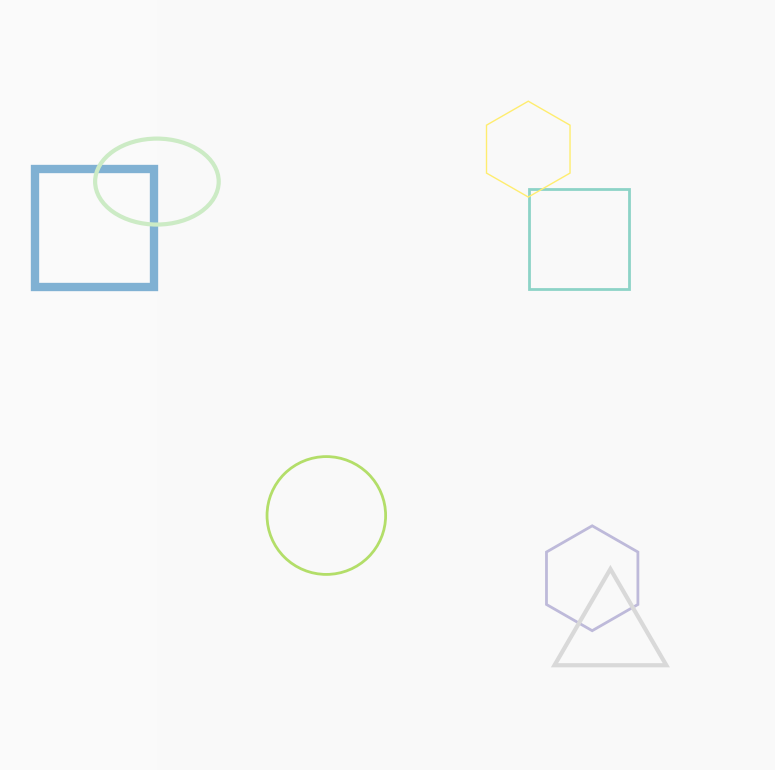[{"shape": "square", "thickness": 1, "radius": 0.32, "center": [0.747, 0.689]}, {"shape": "hexagon", "thickness": 1, "radius": 0.34, "center": [0.764, 0.249]}, {"shape": "square", "thickness": 3, "radius": 0.38, "center": [0.122, 0.704]}, {"shape": "circle", "thickness": 1, "radius": 0.38, "center": [0.421, 0.331]}, {"shape": "triangle", "thickness": 1.5, "radius": 0.42, "center": [0.788, 0.178]}, {"shape": "oval", "thickness": 1.5, "radius": 0.4, "center": [0.202, 0.764]}, {"shape": "hexagon", "thickness": 0.5, "radius": 0.31, "center": [0.682, 0.806]}]